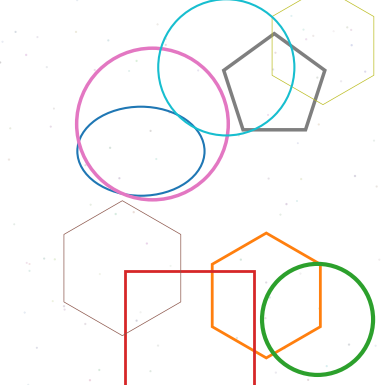[{"shape": "oval", "thickness": 1.5, "radius": 0.83, "center": [0.366, 0.607]}, {"shape": "hexagon", "thickness": 2, "radius": 0.81, "center": [0.692, 0.233]}, {"shape": "circle", "thickness": 3, "radius": 0.72, "center": [0.825, 0.17]}, {"shape": "square", "thickness": 2, "radius": 0.83, "center": [0.492, 0.128]}, {"shape": "hexagon", "thickness": 0.5, "radius": 0.88, "center": [0.318, 0.303]}, {"shape": "circle", "thickness": 2.5, "radius": 0.98, "center": [0.396, 0.678]}, {"shape": "pentagon", "thickness": 2.5, "radius": 0.69, "center": [0.712, 0.775]}, {"shape": "hexagon", "thickness": 0.5, "radius": 0.76, "center": [0.839, 0.881]}, {"shape": "circle", "thickness": 1.5, "radius": 0.88, "center": [0.588, 0.825]}]